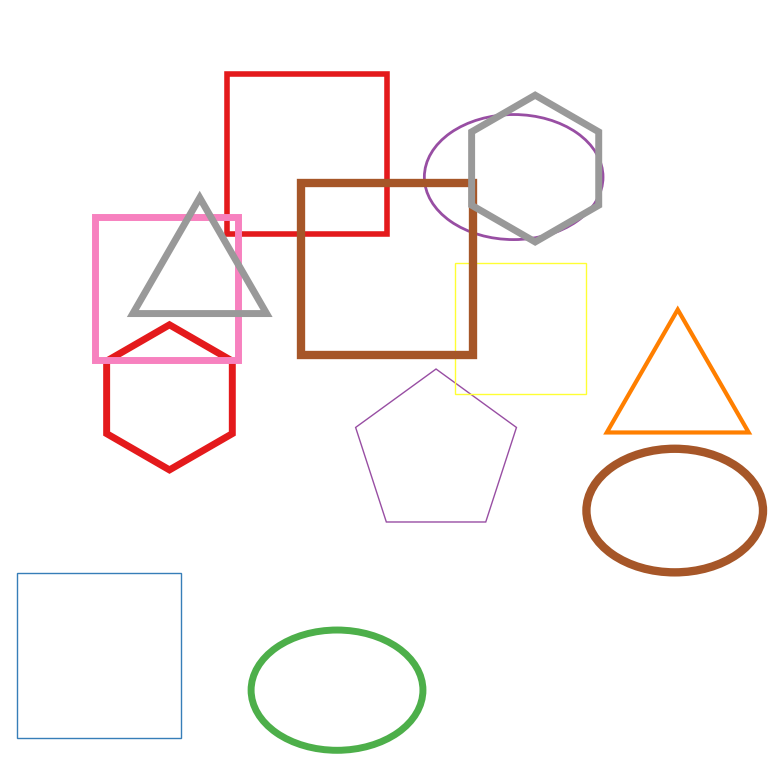[{"shape": "hexagon", "thickness": 2.5, "radius": 0.47, "center": [0.22, 0.484]}, {"shape": "square", "thickness": 2, "radius": 0.52, "center": [0.399, 0.8]}, {"shape": "square", "thickness": 0.5, "radius": 0.54, "center": [0.129, 0.149]}, {"shape": "oval", "thickness": 2.5, "radius": 0.56, "center": [0.438, 0.104]}, {"shape": "pentagon", "thickness": 0.5, "radius": 0.55, "center": [0.566, 0.411]}, {"shape": "oval", "thickness": 1, "radius": 0.58, "center": [0.667, 0.77]}, {"shape": "triangle", "thickness": 1.5, "radius": 0.53, "center": [0.88, 0.492]}, {"shape": "square", "thickness": 0.5, "radius": 0.43, "center": [0.676, 0.573]}, {"shape": "square", "thickness": 3, "radius": 0.56, "center": [0.503, 0.65]}, {"shape": "oval", "thickness": 3, "radius": 0.57, "center": [0.876, 0.337]}, {"shape": "square", "thickness": 2.5, "radius": 0.46, "center": [0.217, 0.625]}, {"shape": "triangle", "thickness": 2.5, "radius": 0.5, "center": [0.259, 0.643]}, {"shape": "hexagon", "thickness": 2.5, "radius": 0.48, "center": [0.695, 0.781]}]